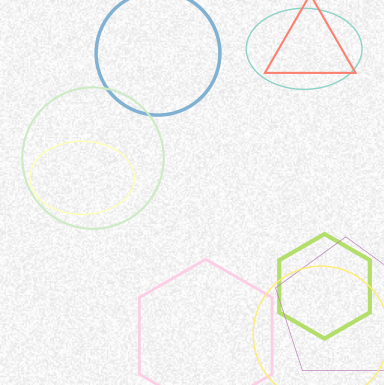[{"shape": "oval", "thickness": 1, "radius": 0.75, "center": [0.79, 0.873]}, {"shape": "oval", "thickness": 1, "radius": 0.68, "center": [0.213, 0.538]}, {"shape": "triangle", "thickness": 1.5, "radius": 0.68, "center": [0.806, 0.879]}, {"shape": "circle", "thickness": 2.5, "radius": 0.8, "center": [0.41, 0.862]}, {"shape": "hexagon", "thickness": 3, "radius": 0.68, "center": [0.843, 0.256]}, {"shape": "hexagon", "thickness": 2, "radius": 1.0, "center": [0.534, 0.128]}, {"shape": "pentagon", "thickness": 0.5, "radius": 0.96, "center": [0.898, 0.193]}, {"shape": "circle", "thickness": 1.5, "radius": 0.92, "center": [0.242, 0.589]}, {"shape": "circle", "thickness": 1, "radius": 0.88, "center": [0.834, 0.132]}]